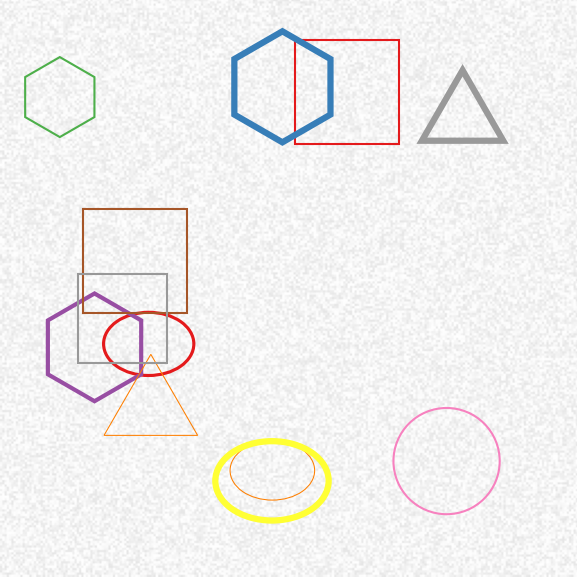[{"shape": "oval", "thickness": 1.5, "radius": 0.39, "center": [0.257, 0.404]}, {"shape": "square", "thickness": 1, "radius": 0.45, "center": [0.6, 0.839]}, {"shape": "hexagon", "thickness": 3, "radius": 0.48, "center": [0.489, 0.849]}, {"shape": "hexagon", "thickness": 1, "radius": 0.35, "center": [0.104, 0.831]}, {"shape": "hexagon", "thickness": 2, "radius": 0.47, "center": [0.164, 0.398]}, {"shape": "triangle", "thickness": 0.5, "radius": 0.47, "center": [0.261, 0.292]}, {"shape": "oval", "thickness": 0.5, "radius": 0.37, "center": [0.472, 0.184]}, {"shape": "oval", "thickness": 3, "radius": 0.49, "center": [0.471, 0.167]}, {"shape": "square", "thickness": 1, "radius": 0.45, "center": [0.234, 0.547]}, {"shape": "circle", "thickness": 1, "radius": 0.46, "center": [0.773, 0.201]}, {"shape": "triangle", "thickness": 3, "radius": 0.41, "center": [0.801, 0.796]}, {"shape": "square", "thickness": 1, "radius": 0.39, "center": [0.213, 0.448]}]